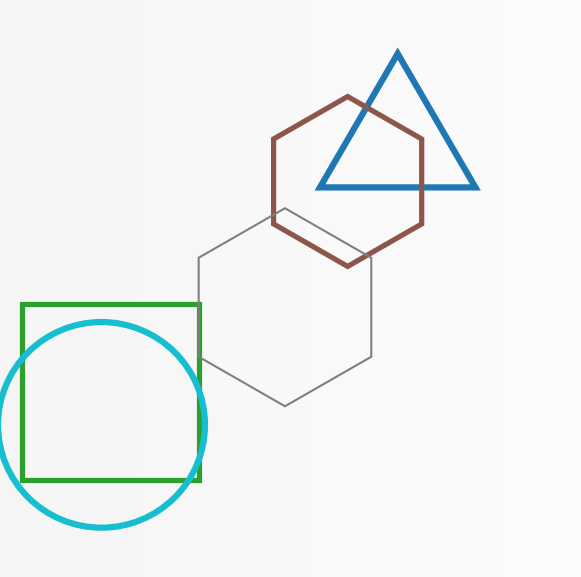[{"shape": "triangle", "thickness": 3, "radius": 0.77, "center": [0.684, 0.752]}, {"shape": "square", "thickness": 2.5, "radius": 0.76, "center": [0.19, 0.321]}, {"shape": "hexagon", "thickness": 2.5, "radius": 0.74, "center": [0.598, 0.685]}, {"shape": "hexagon", "thickness": 1, "radius": 0.86, "center": [0.49, 0.467]}, {"shape": "circle", "thickness": 3, "radius": 0.89, "center": [0.175, 0.263]}]